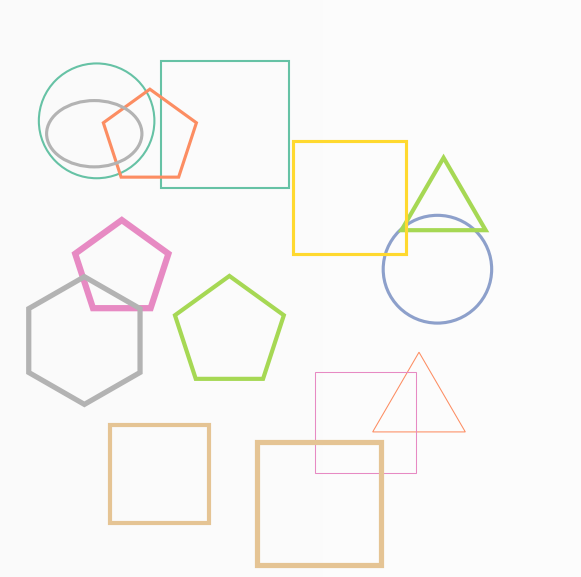[{"shape": "square", "thickness": 1, "radius": 0.55, "center": [0.388, 0.784]}, {"shape": "circle", "thickness": 1, "radius": 0.5, "center": [0.166, 0.79]}, {"shape": "pentagon", "thickness": 1.5, "radius": 0.42, "center": [0.258, 0.761]}, {"shape": "triangle", "thickness": 0.5, "radius": 0.46, "center": [0.721, 0.297]}, {"shape": "circle", "thickness": 1.5, "radius": 0.47, "center": [0.753, 0.533]}, {"shape": "square", "thickness": 0.5, "radius": 0.43, "center": [0.63, 0.268]}, {"shape": "pentagon", "thickness": 3, "radius": 0.42, "center": [0.21, 0.534]}, {"shape": "pentagon", "thickness": 2, "radius": 0.49, "center": [0.395, 0.423]}, {"shape": "triangle", "thickness": 2, "radius": 0.42, "center": [0.763, 0.642]}, {"shape": "square", "thickness": 1.5, "radius": 0.49, "center": [0.602, 0.657]}, {"shape": "square", "thickness": 2, "radius": 0.43, "center": [0.274, 0.179]}, {"shape": "square", "thickness": 2.5, "radius": 0.53, "center": [0.549, 0.127]}, {"shape": "hexagon", "thickness": 2.5, "radius": 0.55, "center": [0.145, 0.409]}, {"shape": "oval", "thickness": 1.5, "radius": 0.41, "center": [0.162, 0.768]}]